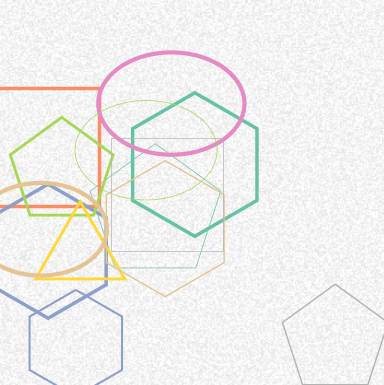[{"shape": "pentagon", "thickness": 0.5, "radius": 0.89, "center": [0.404, 0.448]}, {"shape": "hexagon", "thickness": 2.5, "radius": 0.93, "center": [0.506, 0.573]}, {"shape": "square", "thickness": 2.5, "radius": 0.77, "center": [0.105, 0.617]}, {"shape": "hexagon", "thickness": 1.5, "radius": 0.69, "center": [0.197, 0.108]}, {"shape": "hexagon", "thickness": 2.5, "radius": 0.87, "center": [0.125, 0.348]}, {"shape": "oval", "thickness": 3, "radius": 0.95, "center": [0.445, 0.731]}, {"shape": "pentagon", "thickness": 2, "radius": 0.7, "center": [0.16, 0.555]}, {"shape": "oval", "thickness": 0.5, "radius": 0.92, "center": [0.379, 0.61]}, {"shape": "triangle", "thickness": 2, "radius": 0.67, "center": [0.208, 0.342]}, {"shape": "hexagon", "thickness": 1, "radius": 0.88, "center": [0.429, 0.406]}, {"shape": "oval", "thickness": 3, "radius": 0.86, "center": [0.106, 0.405]}, {"shape": "pentagon", "thickness": 1, "radius": 0.72, "center": [0.871, 0.118]}, {"shape": "square", "thickness": 0.5, "radius": 0.73, "center": [0.433, 0.495]}]